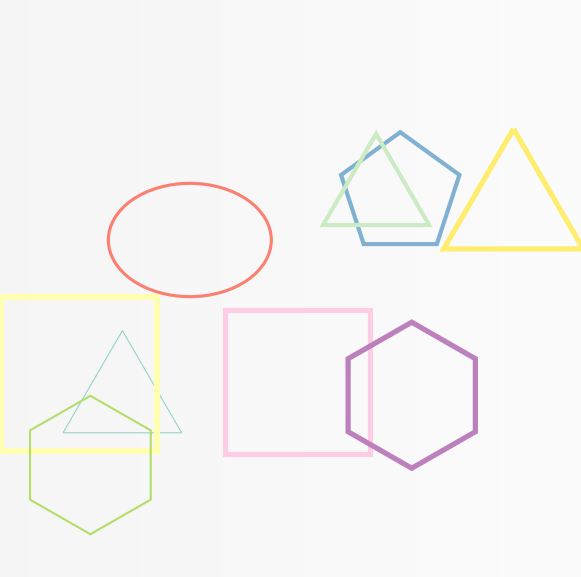[{"shape": "triangle", "thickness": 0.5, "radius": 0.59, "center": [0.211, 0.309]}, {"shape": "square", "thickness": 3, "radius": 0.67, "center": [0.136, 0.352]}, {"shape": "oval", "thickness": 1.5, "radius": 0.7, "center": [0.327, 0.584]}, {"shape": "pentagon", "thickness": 2, "radius": 0.54, "center": [0.689, 0.663]}, {"shape": "hexagon", "thickness": 1, "radius": 0.6, "center": [0.155, 0.194]}, {"shape": "square", "thickness": 2.5, "radius": 0.62, "center": [0.511, 0.337]}, {"shape": "hexagon", "thickness": 2.5, "radius": 0.63, "center": [0.708, 0.315]}, {"shape": "triangle", "thickness": 2, "radius": 0.53, "center": [0.647, 0.662]}, {"shape": "triangle", "thickness": 2.5, "radius": 0.69, "center": [0.883, 0.637]}]